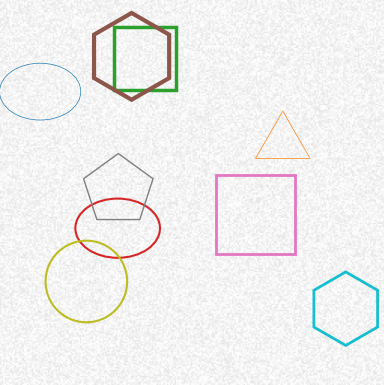[{"shape": "oval", "thickness": 0.5, "radius": 0.53, "center": [0.104, 0.762]}, {"shape": "triangle", "thickness": 0.5, "radius": 0.41, "center": [0.735, 0.629]}, {"shape": "square", "thickness": 2.5, "radius": 0.4, "center": [0.376, 0.848]}, {"shape": "oval", "thickness": 1.5, "radius": 0.55, "center": [0.306, 0.407]}, {"shape": "hexagon", "thickness": 3, "radius": 0.56, "center": [0.342, 0.854]}, {"shape": "square", "thickness": 2, "radius": 0.51, "center": [0.664, 0.443]}, {"shape": "pentagon", "thickness": 1, "radius": 0.47, "center": [0.307, 0.506]}, {"shape": "circle", "thickness": 1.5, "radius": 0.53, "center": [0.224, 0.269]}, {"shape": "hexagon", "thickness": 2, "radius": 0.48, "center": [0.898, 0.198]}]